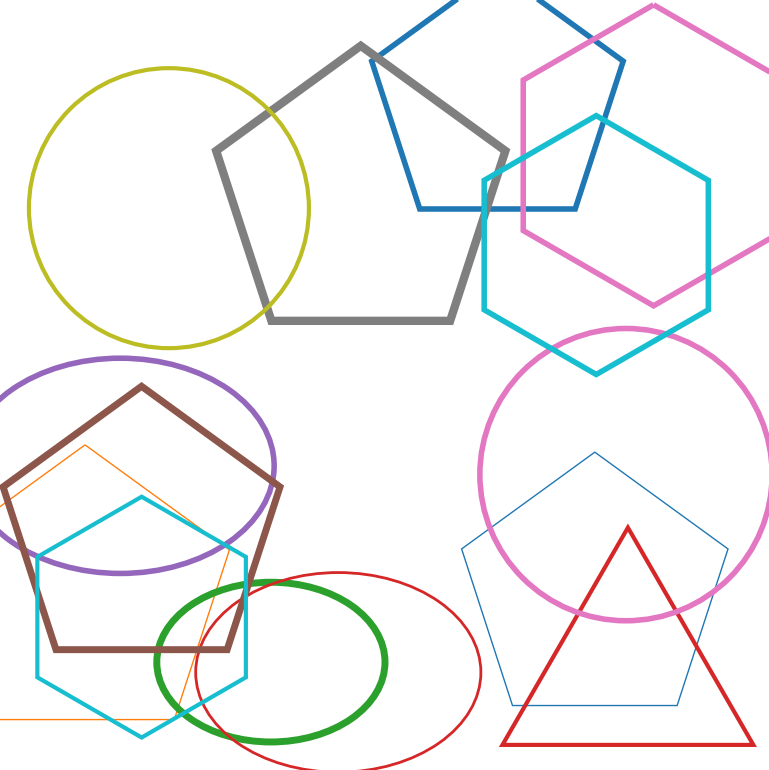[{"shape": "pentagon", "thickness": 2, "radius": 0.86, "center": [0.646, 0.868]}, {"shape": "pentagon", "thickness": 0.5, "radius": 0.91, "center": [0.772, 0.231]}, {"shape": "pentagon", "thickness": 0.5, "radius": 0.99, "center": [0.11, 0.225]}, {"shape": "oval", "thickness": 2.5, "radius": 0.74, "center": [0.352, 0.14]}, {"shape": "oval", "thickness": 1, "radius": 0.93, "center": [0.439, 0.127]}, {"shape": "triangle", "thickness": 1.5, "radius": 0.94, "center": [0.815, 0.127]}, {"shape": "oval", "thickness": 2, "radius": 1.0, "center": [0.156, 0.395]}, {"shape": "pentagon", "thickness": 2.5, "radius": 0.95, "center": [0.184, 0.309]}, {"shape": "circle", "thickness": 2, "radius": 0.95, "center": [0.813, 0.384]}, {"shape": "hexagon", "thickness": 2, "radius": 0.98, "center": [0.849, 0.798]}, {"shape": "pentagon", "thickness": 3, "radius": 0.99, "center": [0.469, 0.743]}, {"shape": "circle", "thickness": 1.5, "radius": 0.91, "center": [0.219, 0.73]}, {"shape": "hexagon", "thickness": 1.5, "radius": 0.78, "center": [0.184, 0.199]}, {"shape": "hexagon", "thickness": 2, "radius": 0.84, "center": [0.774, 0.682]}]